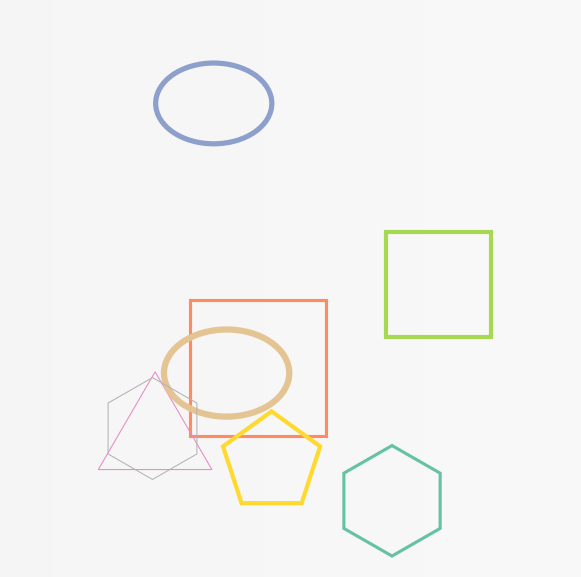[{"shape": "hexagon", "thickness": 1.5, "radius": 0.48, "center": [0.674, 0.132]}, {"shape": "square", "thickness": 1.5, "radius": 0.59, "center": [0.444, 0.362]}, {"shape": "oval", "thickness": 2.5, "radius": 0.5, "center": [0.368, 0.82]}, {"shape": "triangle", "thickness": 0.5, "radius": 0.56, "center": [0.267, 0.242]}, {"shape": "square", "thickness": 2, "radius": 0.45, "center": [0.755, 0.506]}, {"shape": "pentagon", "thickness": 2, "radius": 0.44, "center": [0.467, 0.199]}, {"shape": "oval", "thickness": 3, "radius": 0.54, "center": [0.39, 0.353]}, {"shape": "hexagon", "thickness": 0.5, "radius": 0.44, "center": [0.262, 0.257]}]